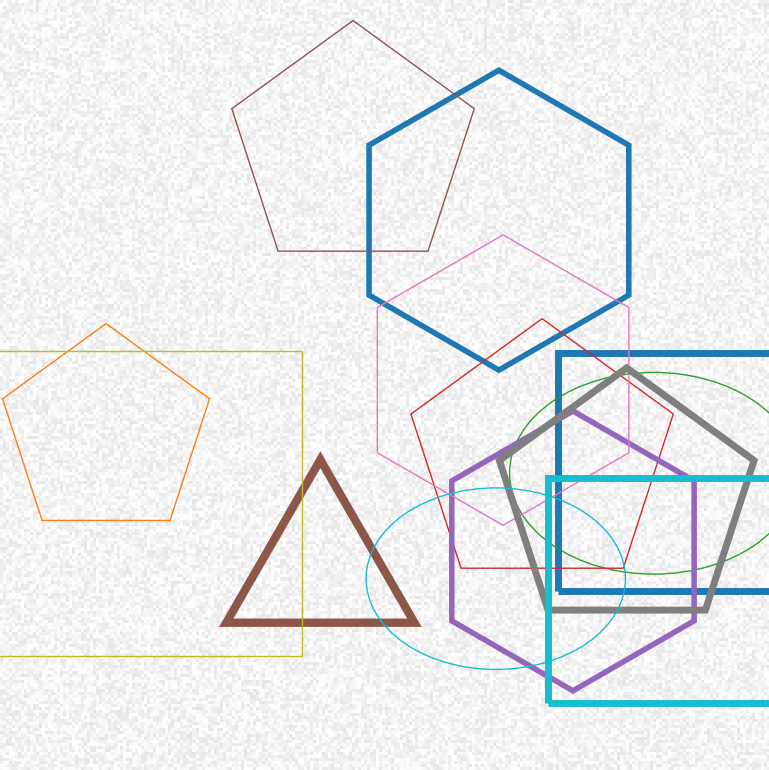[{"shape": "hexagon", "thickness": 2, "radius": 0.97, "center": [0.648, 0.714]}, {"shape": "square", "thickness": 2.5, "radius": 0.77, "center": [0.879, 0.387]}, {"shape": "pentagon", "thickness": 0.5, "radius": 0.71, "center": [0.138, 0.438]}, {"shape": "oval", "thickness": 0.5, "radius": 0.94, "center": [0.849, 0.385]}, {"shape": "pentagon", "thickness": 0.5, "radius": 0.9, "center": [0.704, 0.407]}, {"shape": "hexagon", "thickness": 2, "radius": 0.91, "center": [0.744, 0.285]}, {"shape": "triangle", "thickness": 3, "radius": 0.71, "center": [0.416, 0.262]}, {"shape": "pentagon", "thickness": 0.5, "radius": 0.83, "center": [0.459, 0.808]}, {"shape": "hexagon", "thickness": 0.5, "radius": 0.94, "center": [0.653, 0.506]}, {"shape": "pentagon", "thickness": 2.5, "radius": 0.87, "center": [0.814, 0.348]}, {"shape": "square", "thickness": 0.5, "radius": 0.99, "center": [0.194, 0.346]}, {"shape": "square", "thickness": 2.5, "radius": 0.73, "center": [0.858, 0.233]}, {"shape": "oval", "thickness": 0.5, "radius": 0.84, "center": [0.644, 0.248]}]